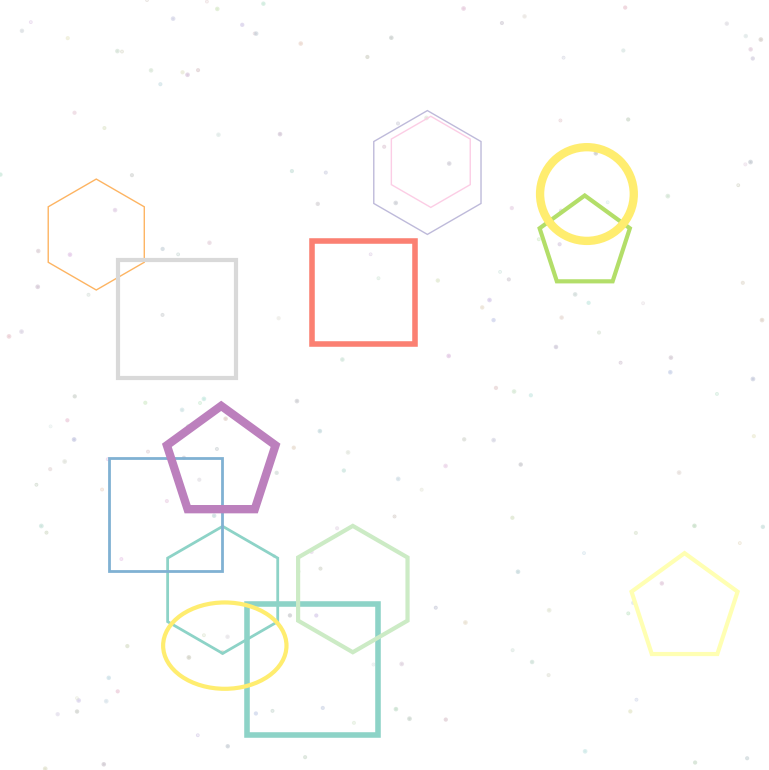[{"shape": "hexagon", "thickness": 1, "radius": 0.41, "center": [0.289, 0.234]}, {"shape": "square", "thickness": 2, "radius": 0.42, "center": [0.406, 0.13]}, {"shape": "pentagon", "thickness": 1.5, "radius": 0.36, "center": [0.889, 0.209]}, {"shape": "hexagon", "thickness": 0.5, "radius": 0.4, "center": [0.555, 0.776]}, {"shape": "square", "thickness": 2, "radius": 0.33, "center": [0.472, 0.62]}, {"shape": "square", "thickness": 1, "radius": 0.37, "center": [0.214, 0.332]}, {"shape": "hexagon", "thickness": 0.5, "radius": 0.36, "center": [0.125, 0.695]}, {"shape": "pentagon", "thickness": 1.5, "radius": 0.31, "center": [0.759, 0.684]}, {"shape": "hexagon", "thickness": 0.5, "radius": 0.3, "center": [0.559, 0.79]}, {"shape": "square", "thickness": 1.5, "radius": 0.38, "center": [0.23, 0.585]}, {"shape": "pentagon", "thickness": 3, "radius": 0.37, "center": [0.287, 0.399]}, {"shape": "hexagon", "thickness": 1.5, "radius": 0.41, "center": [0.458, 0.235]}, {"shape": "circle", "thickness": 3, "radius": 0.3, "center": [0.762, 0.748]}, {"shape": "oval", "thickness": 1.5, "radius": 0.4, "center": [0.292, 0.162]}]